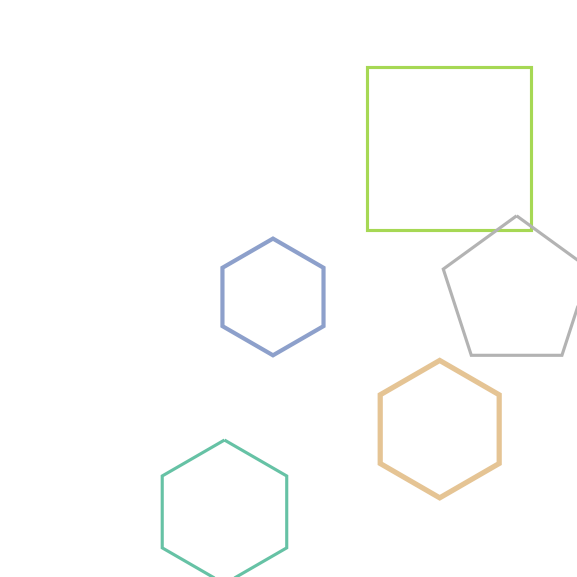[{"shape": "hexagon", "thickness": 1.5, "radius": 0.62, "center": [0.389, 0.113]}, {"shape": "hexagon", "thickness": 2, "radius": 0.51, "center": [0.473, 0.485]}, {"shape": "square", "thickness": 1.5, "radius": 0.71, "center": [0.778, 0.742]}, {"shape": "hexagon", "thickness": 2.5, "radius": 0.59, "center": [0.761, 0.256]}, {"shape": "pentagon", "thickness": 1.5, "radius": 0.67, "center": [0.895, 0.492]}]